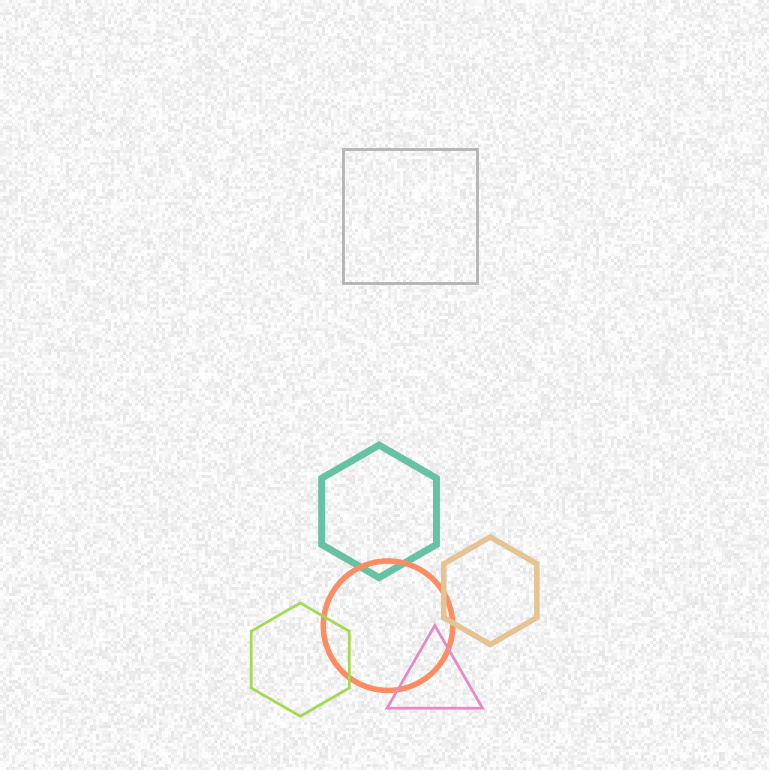[{"shape": "hexagon", "thickness": 2.5, "radius": 0.43, "center": [0.492, 0.336]}, {"shape": "circle", "thickness": 2, "radius": 0.42, "center": [0.504, 0.187]}, {"shape": "triangle", "thickness": 1, "radius": 0.36, "center": [0.565, 0.116]}, {"shape": "hexagon", "thickness": 1, "radius": 0.37, "center": [0.39, 0.143]}, {"shape": "hexagon", "thickness": 2, "radius": 0.35, "center": [0.637, 0.233]}, {"shape": "square", "thickness": 1, "radius": 0.44, "center": [0.533, 0.719]}]